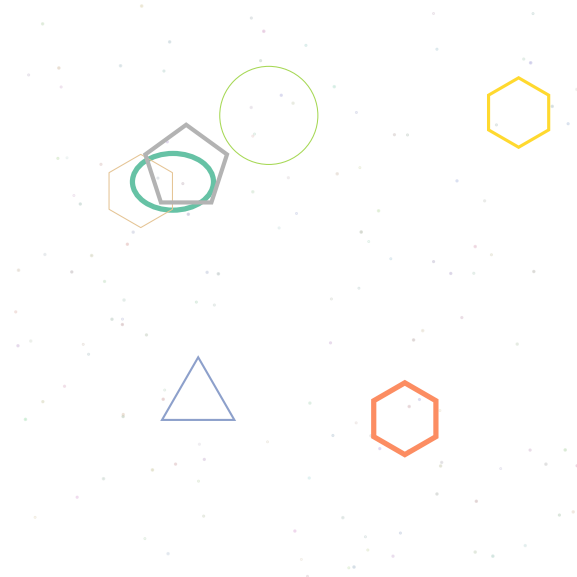[{"shape": "oval", "thickness": 2.5, "radius": 0.35, "center": [0.3, 0.684]}, {"shape": "hexagon", "thickness": 2.5, "radius": 0.31, "center": [0.701, 0.274]}, {"shape": "triangle", "thickness": 1, "radius": 0.36, "center": [0.343, 0.308]}, {"shape": "circle", "thickness": 0.5, "radius": 0.42, "center": [0.465, 0.799]}, {"shape": "hexagon", "thickness": 1.5, "radius": 0.3, "center": [0.898, 0.804]}, {"shape": "hexagon", "thickness": 0.5, "radius": 0.32, "center": [0.244, 0.668]}, {"shape": "pentagon", "thickness": 2, "radius": 0.37, "center": [0.322, 0.709]}]